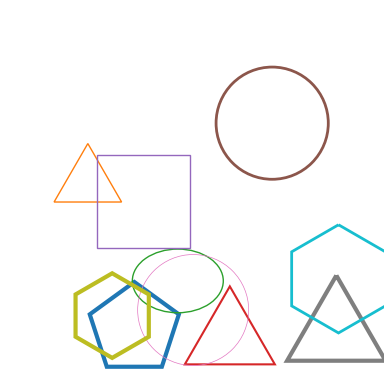[{"shape": "pentagon", "thickness": 3, "radius": 0.61, "center": [0.349, 0.146]}, {"shape": "triangle", "thickness": 1, "radius": 0.51, "center": [0.228, 0.526]}, {"shape": "oval", "thickness": 1, "radius": 0.59, "center": [0.462, 0.27]}, {"shape": "triangle", "thickness": 1.5, "radius": 0.68, "center": [0.597, 0.121]}, {"shape": "square", "thickness": 1, "radius": 0.6, "center": [0.374, 0.476]}, {"shape": "circle", "thickness": 2, "radius": 0.73, "center": [0.707, 0.68]}, {"shape": "circle", "thickness": 0.5, "radius": 0.72, "center": [0.502, 0.195]}, {"shape": "triangle", "thickness": 3, "radius": 0.74, "center": [0.874, 0.137]}, {"shape": "hexagon", "thickness": 3, "radius": 0.55, "center": [0.291, 0.18]}, {"shape": "hexagon", "thickness": 2, "radius": 0.7, "center": [0.879, 0.276]}]